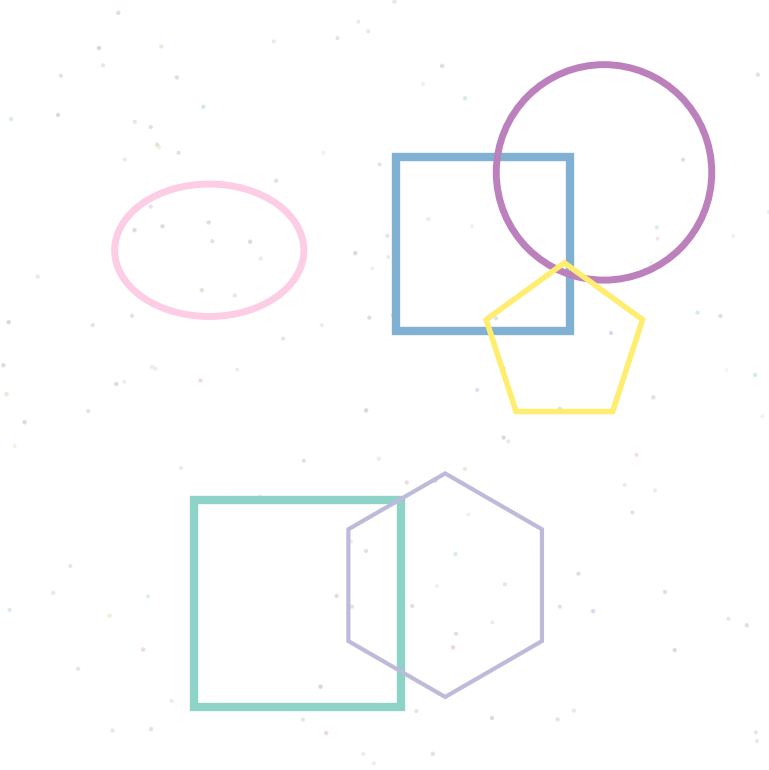[{"shape": "square", "thickness": 3, "radius": 0.67, "center": [0.387, 0.216]}, {"shape": "hexagon", "thickness": 1.5, "radius": 0.73, "center": [0.578, 0.24]}, {"shape": "square", "thickness": 3, "radius": 0.57, "center": [0.627, 0.683]}, {"shape": "oval", "thickness": 2.5, "radius": 0.61, "center": [0.272, 0.675]}, {"shape": "circle", "thickness": 2.5, "radius": 0.7, "center": [0.784, 0.776]}, {"shape": "pentagon", "thickness": 2, "radius": 0.53, "center": [0.733, 0.552]}]